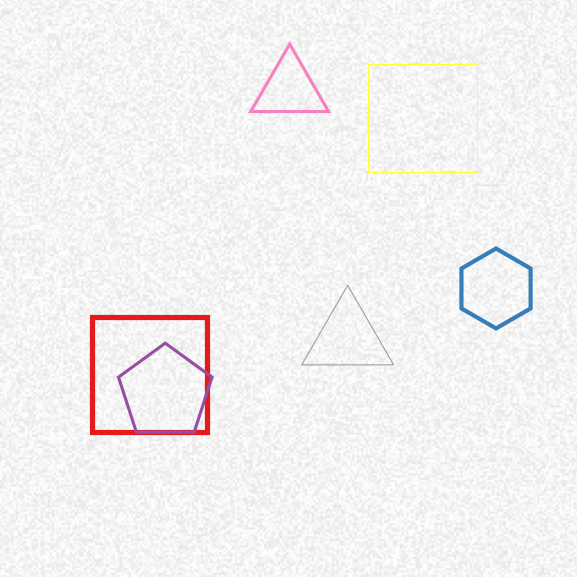[{"shape": "square", "thickness": 2.5, "radius": 0.5, "center": [0.258, 0.351]}, {"shape": "hexagon", "thickness": 2, "radius": 0.35, "center": [0.859, 0.5]}, {"shape": "pentagon", "thickness": 1.5, "radius": 0.43, "center": [0.286, 0.32]}, {"shape": "square", "thickness": 0.5, "radius": 0.47, "center": [0.732, 0.795]}, {"shape": "triangle", "thickness": 1.5, "radius": 0.39, "center": [0.502, 0.845]}, {"shape": "triangle", "thickness": 0.5, "radius": 0.46, "center": [0.602, 0.413]}]